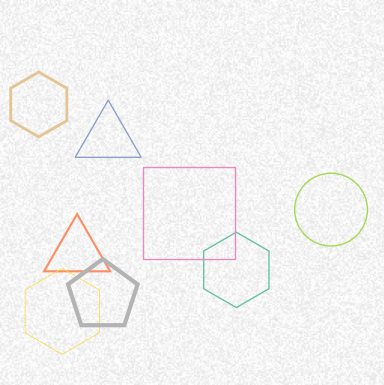[{"shape": "hexagon", "thickness": 1, "radius": 0.49, "center": [0.614, 0.299]}, {"shape": "triangle", "thickness": 1.5, "radius": 0.5, "center": [0.2, 0.345]}, {"shape": "triangle", "thickness": 1, "radius": 0.49, "center": [0.281, 0.641]}, {"shape": "square", "thickness": 1, "radius": 0.6, "center": [0.492, 0.447]}, {"shape": "circle", "thickness": 1, "radius": 0.47, "center": [0.86, 0.456]}, {"shape": "hexagon", "thickness": 0.5, "radius": 0.56, "center": [0.162, 0.191]}, {"shape": "hexagon", "thickness": 2, "radius": 0.42, "center": [0.101, 0.729]}, {"shape": "pentagon", "thickness": 3, "radius": 0.48, "center": [0.267, 0.232]}]